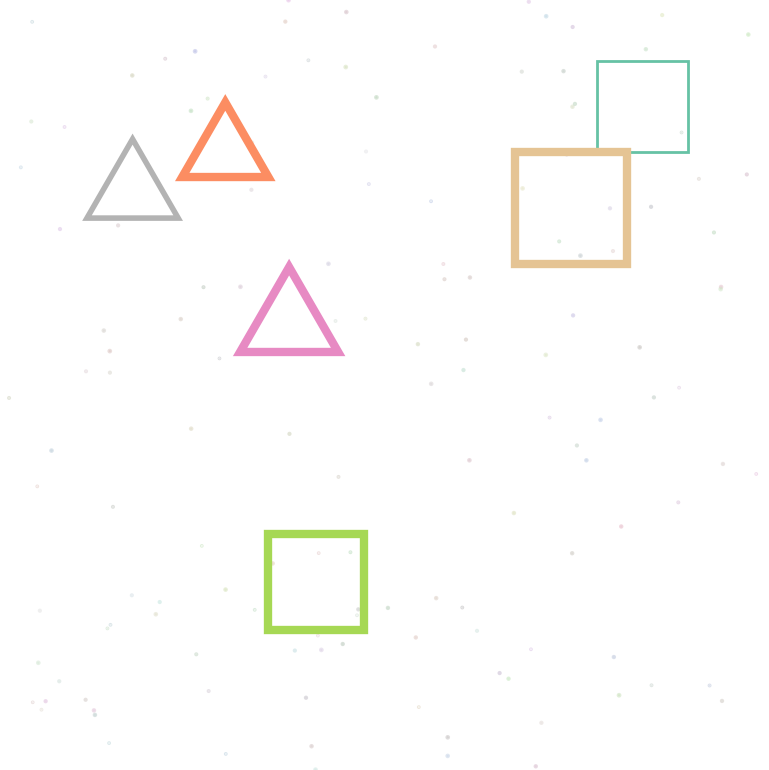[{"shape": "square", "thickness": 1, "radius": 0.29, "center": [0.834, 0.862]}, {"shape": "triangle", "thickness": 3, "radius": 0.32, "center": [0.293, 0.802]}, {"shape": "triangle", "thickness": 3, "radius": 0.37, "center": [0.375, 0.58]}, {"shape": "square", "thickness": 3, "radius": 0.31, "center": [0.411, 0.245]}, {"shape": "square", "thickness": 3, "radius": 0.36, "center": [0.742, 0.73]}, {"shape": "triangle", "thickness": 2, "radius": 0.34, "center": [0.172, 0.751]}]